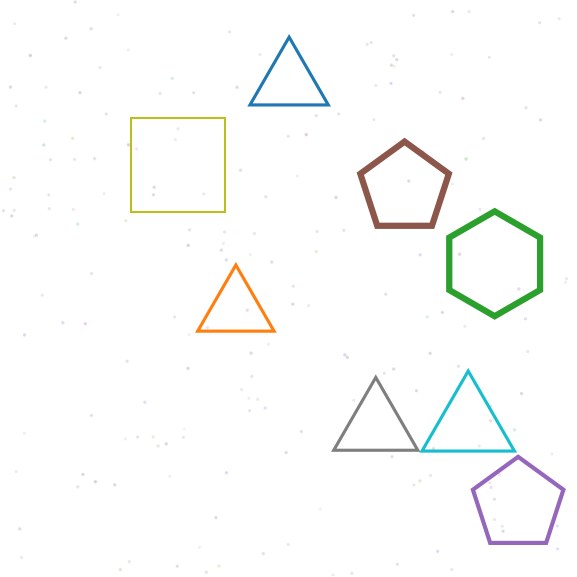[{"shape": "triangle", "thickness": 1.5, "radius": 0.39, "center": [0.501, 0.857]}, {"shape": "triangle", "thickness": 1.5, "radius": 0.38, "center": [0.408, 0.464]}, {"shape": "hexagon", "thickness": 3, "radius": 0.45, "center": [0.857, 0.542]}, {"shape": "pentagon", "thickness": 2, "radius": 0.41, "center": [0.897, 0.126]}, {"shape": "pentagon", "thickness": 3, "radius": 0.4, "center": [0.701, 0.673]}, {"shape": "triangle", "thickness": 1.5, "radius": 0.42, "center": [0.651, 0.262]}, {"shape": "square", "thickness": 1, "radius": 0.41, "center": [0.308, 0.713]}, {"shape": "triangle", "thickness": 1.5, "radius": 0.46, "center": [0.811, 0.264]}]